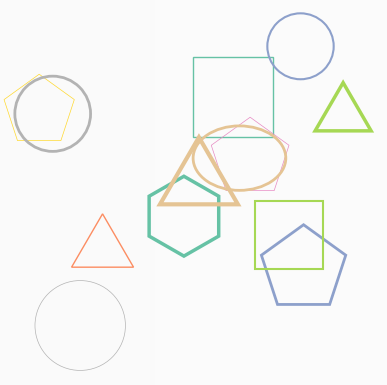[{"shape": "hexagon", "thickness": 2.5, "radius": 0.52, "center": [0.475, 0.438]}, {"shape": "square", "thickness": 1, "radius": 0.52, "center": [0.601, 0.748]}, {"shape": "triangle", "thickness": 1, "radius": 0.46, "center": [0.265, 0.352]}, {"shape": "circle", "thickness": 1.5, "radius": 0.43, "center": [0.776, 0.88]}, {"shape": "pentagon", "thickness": 2, "radius": 0.57, "center": [0.783, 0.302]}, {"shape": "pentagon", "thickness": 0.5, "radius": 0.53, "center": [0.645, 0.59]}, {"shape": "triangle", "thickness": 2.5, "radius": 0.42, "center": [0.885, 0.702]}, {"shape": "square", "thickness": 1.5, "radius": 0.44, "center": [0.747, 0.39]}, {"shape": "pentagon", "thickness": 0.5, "radius": 0.48, "center": [0.101, 0.712]}, {"shape": "oval", "thickness": 2, "radius": 0.6, "center": [0.618, 0.589]}, {"shape": "triangle", "thickness": 3, "radius": 0.58, "center": [0.513, 0.527]}, {"shape": "circle", "thickness": 0.5, "radius": 0.58, "center": [0.207, 0.155]}, {"shape": "circle", "thickness": 2, "radius": 0.49, "center": [0.136, 0.704]}]